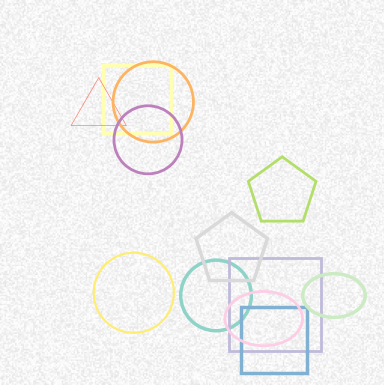[{"shape": "circle", "thickness": 2.5, "radius": 0.46, "center": [0.561, 0.233]}, {"shape": "square", "thickness": 2.5, "radius": 0.44, "center": [0.355, 0.743]}, {"shape": "square", "thickness": 2, "radius": 0.6, "center": [0.715, 0.209]}, {"shape": "triangle", "thickness": 0.5, "radius": 0.42, "center": [0.256, 0.715]}, {"shape": "square", "thickness": 2.5, "radius": 0.43, "center": [0.711, 0.116]}, {"shape": "circle", "thickness": 2, "radius": 0.52, "center": [0.398, 0.735]}, {"shape": "pentagon", "thickness": 2, "radius": 0.46, "center": [0.733, 0.5]}, {"shape": "oval", "thickness": 2, "radius": 0.5, "center": [0.685, 0.172]}, {"shape": "pentagon", "thickness": 2.5, "radius": 0.49, "center": [0.602, 0.35]}, {"shape": "circle", "thickness": 2, "radius": 0.44, "center": [0.384, 0.637]}, {"shape": "oval", "thickness": 2.5, "radius": 0.41, "center": [0.868, 0.232]}, {"shape": "circle", "thickness": 1.5, "radius": 0.52, "center": [0.347, 0.239]}]